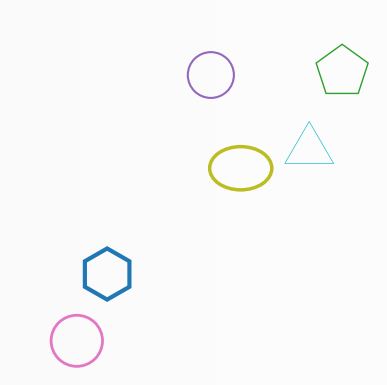[{"shape": "hexagon", "thickness": 3, "radius": 0.33, "center": [0.277, 0.288]}, {"shape": "pentagon", "thickness": 1, "radius": 0.35, "center": [0.883, 0.814]}, {"shape": "circle", "thickness": 1.5, "radius": 0.3, "center": [0.544, 0.805]}, {"shape": "circle", "thickness": 2, "radius": 0.33, "center": [0.198, 0.115]}, {"shape": "oval", "thickness": 2.5, "radius": 0.4, "center": [0.621, 0.563]}, {"shape": "triangle", "thickness": 0.5, "radius": 0.36, "center": [0.798, 0.612]}]